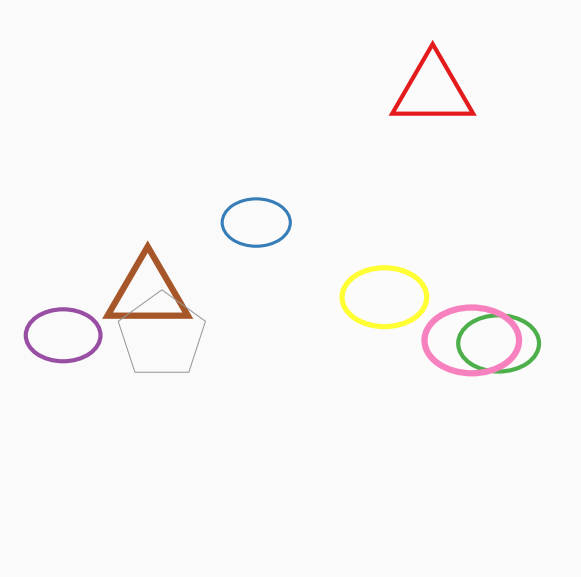[{"shape": "triangle", "thickness": 2, "radius": 0.4, "center": [0.744, 0.843]}, {"shape": "oval", "thickness": 1.5, "radius": 0.29, "center": [0.441, 0.614]}, {"shape": "oval", "thickness": 2, "radius": 0.35, "center": [0.858, 0.404]}, {"shape": "oval", "thickness": 2, "radius": 0.32, "center": [0.109, 0.419]}, {"shape": "oval", "thickness": 2.5, "radius": 0.36, "center": [0.661, 0.485]}, {"shape": "triangle", "thickness": 3, "radius": 0.4, "center": [0.254, 0.492]}, {"shape": "oval", "thickness": 3, "radius": 0.41, "center": [0.812, 0.41]}, {"shape": "pentagon", "thickness": 0.5, "radius": 0.39, "center": [0.278, 0.418]}]